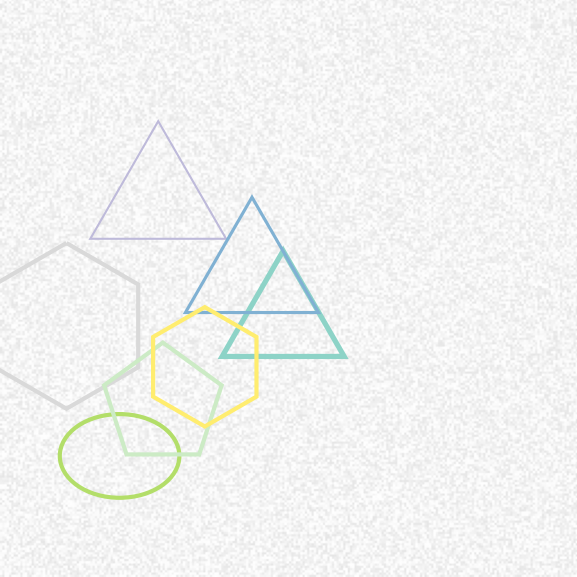[{"shape": "triangle", "thickness": 2.5, "radius": 0.61, "center": [0.49, 0.443]}, {"shape": "triangle", "thickness": 1, "radius": 0.68, "center": [0.274, 0.654]}, {"shape": "triangle", "thickness": 1.5, "radius": 0.67, "center": [0.436, 0.524]}, {"shape": "oval", "thickness": 2, "radius": 0.52, "center": [0.207, 0.21]}, {"shape": "hexagon", "thickness": 2, "radius": 0.72, "center": [0.115, 0.435]}, {"shape": "pentagon", "thickness": 2, "radius": 0.54, "center": [0.282, 0.299]}, {"shape": "hexagon", "thickness": 2, "radius": 0.52, "center": [0.355, 0.364]}]